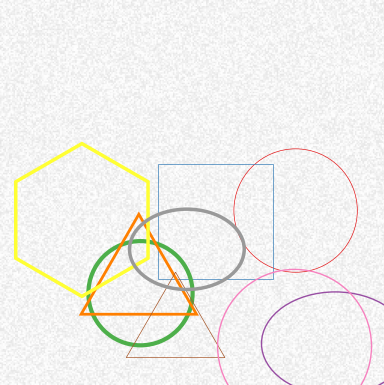[{"shape": "circle", "thickness": 0.5, "radius": 0.8, "center": [0.768, 0.453]}, {"shape": "square", "thickness": 0.5, "radius": 0.75, "center": [0.559, 0.424]}, {"shape": "circle", "thickness": 3, "radius": 0.68, "center": [0.365, 0.238]}, {"shape": "oval", "thickness": 1, "radius": 0.96, "center": [0.871, 0.108]}, {"shape": "triangle", "thickness": 2, "radius": 0.87, "center": [0.361, 0.27]}, {"shape": "hexagon", "thickness": 2.5, "radius": 0.99, "center": [0.213, 0.429]}, {"shape": "triangle", "thickness": 0.5, "radius": 0.74, "center": [0.456, 0.145]}, {"shape": "circle", "thickness": 1, "radius": 1.0, "center": [0.765, 0.1]}, {"shape": "oval", "thickness": 2.5, "radius": 0.74, "center": [0.485, 0.352]}]